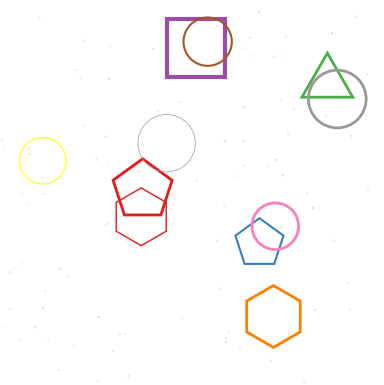[{"shape": "pentagon", "thickness": 2, "radius": 0.4, "center": [0.37, 0.507]}, {"shape": "hexagon", "thickness": 1, "radius": 0.37, "center": [0.367, 0.437]}, {"shape": "pentagon", "thickness": 1.5, "radius": 0.33, "center": [0.674, 0.368]}, {"shape": "triangle", "thickness": 2, "radius": 0.38, "center": [0.85, 0.786]}, {"shape": "square", "thickness": 3, "radius": 0.37, "center": [0.51, 0.875]}, {"shape": "hexagon", "thickness": 2, "radius": 0.4, "center": [0.71, 0.178]}, {"shape": "circle", "thickness": 1, "radius": 0.3, "center": [0.111, 0.583]}, {"shape": "circle", "thickness": 1.5, "radius": 0.31, "center": [0.539, 0.892]}, {"shape": "circle", "thickness": 2, "radius": 0.3, "center": [0.715, 0.412]}, {"shape": "circle", "thickness": 2, "radius": 0.37, "center": [0.876, 0.743]}, {"shape": "circle", "thickness": 0.5, "radius": 0.37, "center": [0.433, 0.628]}]